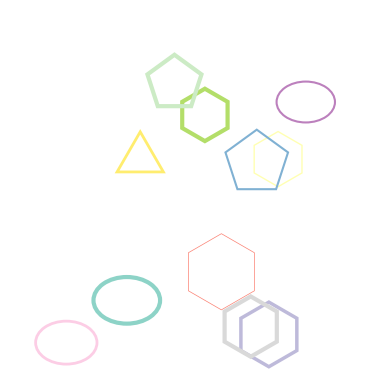[{"shape": "oval", "thickness": 3, "radius": 0.43, "center": [0.329, 0.22]}, {"shape": "hexagon", "thickness": 1, "radius": 0.36, "center": [0.722, 0.587]}, {"shape": "hexagon", "thickness": 2.5, "radius": 0.42, "center": [0.698, 0.131]}, {"shape": "hexagon", "thickness": 0.5, "radius": 0.49, "center": [0.575, 0.294]}, {"shape": "pentagon", "thickness": 1.5, "radius": 0.43, "center": [0.667, 0.578]}, {"shape": "hexagon", "thickness": 3, "radius": 0.34, "center": [0.532, 0.702]}, {"shape": "oval", "thickness": 2, "radius": 0.4, "center": [0.172, 0.11]}, {"shape": "hexagon", "thickness": 3, "radius": 0.39, "center": [0.651, 0.152]}, {"shape": "oval", "thickness": 1.5, "radius": 0.38, "center": [0.794, 0.735]}, {"shape": "pentagon", "thickness": 3, "radius": 0.37, "center": [0.453, 0.784]}, {"shape": "triangle", "thickness": 2, "radius": 0.35, "center": [0.364, 0.588]}]